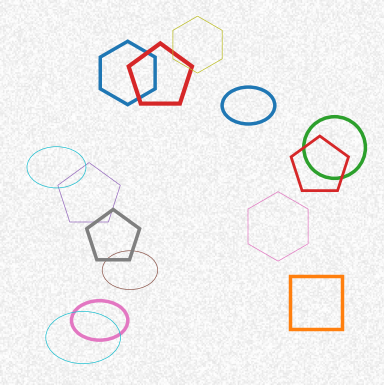[{"shape": "oval", "thickness": 2.5, "radius": 0.34, "center": [0.645, 0.726]}, {"shape": "hexagon", "thickness": 2.5, "radius": 0.41, "center": [0.332, 0.81]}, {"shape": "square", "thickness": 2.5, "radius": 0.34, "center": [0.821, 0.214]}, {"shape": "circle", "thickness": 2.5, "radius": 0.4, "center": [0.869, 0.617]}, {"shape": "pentagon", "thickness": 2, "radius": 0.39, "center": [0.831, 0.568]}, {"shape": "pentagon", "thickness": 3, "radius": 0.43, "center": [0.416, 0.801]}, {"shape": "pentagon", "thickness": 0.5, "radius": 0.43, "center": [0.231, 0.492]}, {"shape": "oval", "thickness": 0.5, "radius": 0.36, "center": [0.338, 0.298]}, {"shape": "oval", "thickness": 2.5, "radius": 0.37, "center": [0.259, 0.168]}, {"shape": "hexagon", "thickness": 0.5, "radius": 0.45, "center": [0.722, 0.412]}, {"shape": "pentagon", "thickness": 2.5, "radius": 0.36, "center": [0.294, 0.384]}, {"shape": "hexagon", "thickness": 0.5, "radius": 0.37, "center": [0.513, 0.884]}, {"shape": "oval", "thickness": 0.5, "radius": 0.38, "center": [0.147, 0.565]}, {"shape": "oval", "thickness": 0.5, "radius": 0.49, "center": [0.216, 0.123]}]